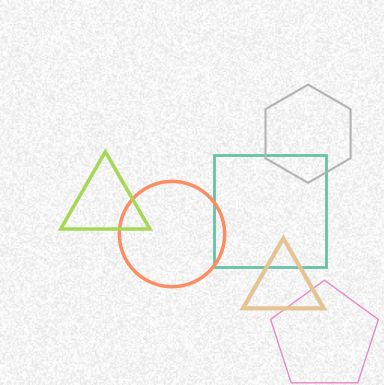[{"shape": "square", "thickness": 2, "radius": 0.73, "center": [0.701, 0.452]}, {"shape": "circle", "thickness": 2.5, "radius": 0.68, "center": [0.447, 0.392]}, {"shape": "pentagon", "thickness": 1, "radius": 0.74, "center": [0.843, 0.125]}, {"shape": "triangle", "thickness": 2.5, "radius": 0.67, "center": [0.273, 0.472]}, {"shape": "triangle", "thickness": 3, "radius": 0.61, "center": [0.736, 0.26]}, {"shape": "hexagon", "thickness": 1.5, "radius": 0.64, "center": [0.8, 0.653]}]